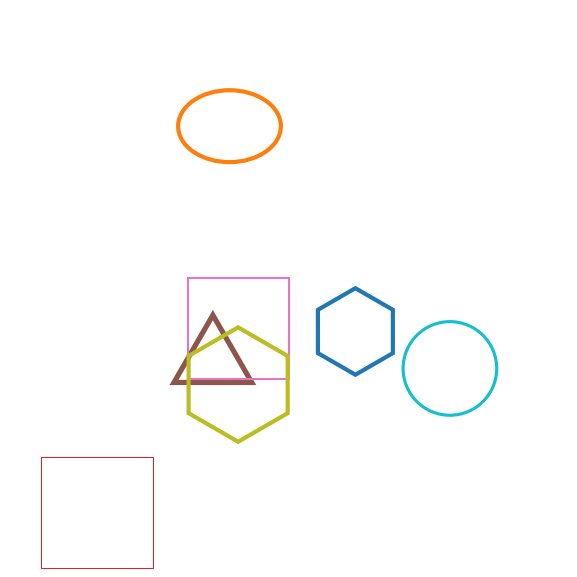[{"shape": "hexagon", "thickness": 2, "radius": 0.37, "center": [0.615, 0.425]}, {"shape": "oval", "thickness": 2, "radius": 0.44, "center": [0.397, 0.781]}, {"shape": "square", "thickness": 0.5, "radius": 0.48, "center": [0.168, 0.112]}, {"shape": "triangle", "thickness": 2.5, "radius": 0.39, "center": [0.369, 0.376]}, {"shape": "square", "thickness": 1, "radius": 0.44, "center": [0.414, 0.43]}, {"shape": "hexagon", "thickness": 2, "radius": 0.5, "center": [0.412, 0.333]}, {"shape": "circle", "thickness": 1.5, "radius": 0.41, "center": [0.779, 0.361]}]